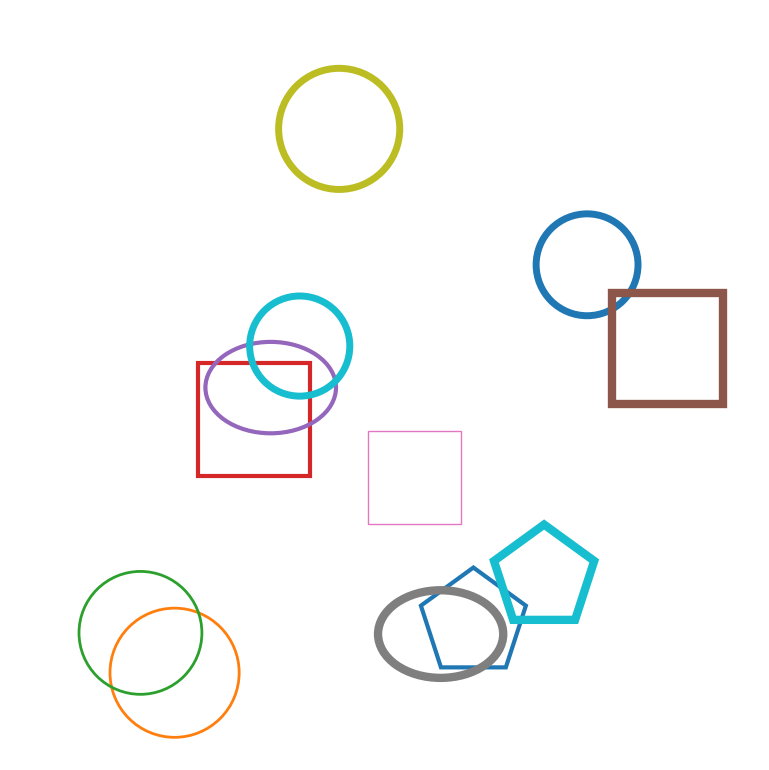[{"shape": "circle", "thickness": 2.5, "radius": 0.33, "center": [0.762, 0.656]}, {"shape": "pentagon", "thickness": 1.5, "radius": 0.36, "center": [0.615, 0.191]}, {"shape": "circle", "thickness": 1, "radius": 0.42, "center": [0.227, 0.126]}, {"shape": "circle", "thickness": 1, "radius": 0.4, "center": [0.182, 0.178]}, {"shape": "square", "thickness": 1.5, "radius": 0.36, "center": [0.33, 0.455]}, {"shape": "oval", "thickness": 1.5, "radius": 0.42, "center": [0.352, 0.497]}, {"shape": "square", "thickness": 3, "radius": 0.36, "center": [0.867, 0.547]}, {"shape": "square", "thickness": 0.5, "radius": 0.3, "center": [0.539, 0.38]}, {"shape": "oval", "thickness": 3, "radius": 0.41, "center": [0.572, 0.177]}, {"shape": "circle", "thickness": 2.5, "radius": 0.39, "center": [0.44, 0.833]}, {"shape": "pentagon", "thickness": 3, "radius": 0.34, "center": [0.707, 0.25]}, {"shape": "circle", "thickness": 2.5, "radius": 0.33, "center": [0.389, 0.551]}]